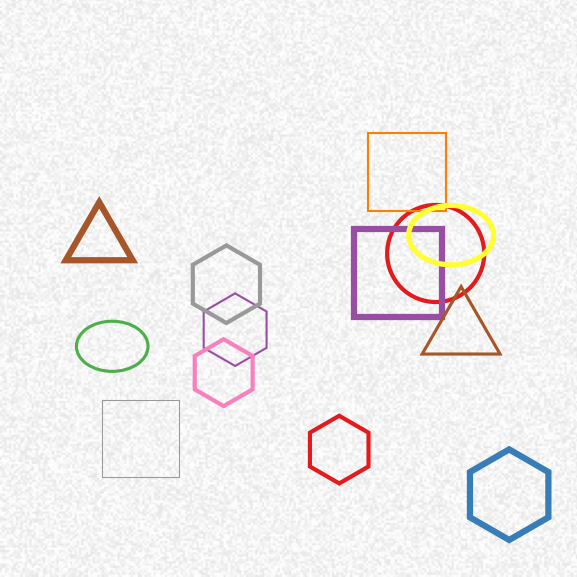[{"shape": "hexagon", "thickness": 2, "radius": 0.29, "center": [0.587, 0.221]}, {"shape": "circle", "thickness": 2, "radius": 0.42, "center": [0.754, 0.56]}, {"shape": "hexagon", "thickness": 3, "radius": 0.39, "center": [0.882, 0.143]}, {"shape": "oval", "thickness": 1.5, "radius": 0.31, "center": [0.194, 0.399]}, {"shape": "hexagon", "thickness": 1, "radius": 0.31, "center": [0.407, 0.428]}, {"shape": "square", "thickness": 3, "radius": 0.38, "center": [0.689, 0.527]}, {"shape": "square", "thickness": 1, "radius": 0.34, "center": [0.705, 0.702]}, {"shape": "oval", "thickness": 2.5, "radius": 0.37, "center": [0.781, 0.592]}, {"shape": "triangle", "thickness": 3, "radius": 0.33, "center": [0.172, 0.582]}, {"shape": "triangle", "thickness": 1.5, "radius": 0.39, "center": [0.798, 0.425]}, {"shape": "hexagon", "thickness": 2, "radius": 0.29, "center": [0.387, 0.354]}, {"shape": "square", "thickness": 0.5, "radius": 0.33, "center": [0.244, 0.24]}, {"shape": "hexagon", "thickness": 2, "radius": 0.34, "center": [0.392, 0.507]}]